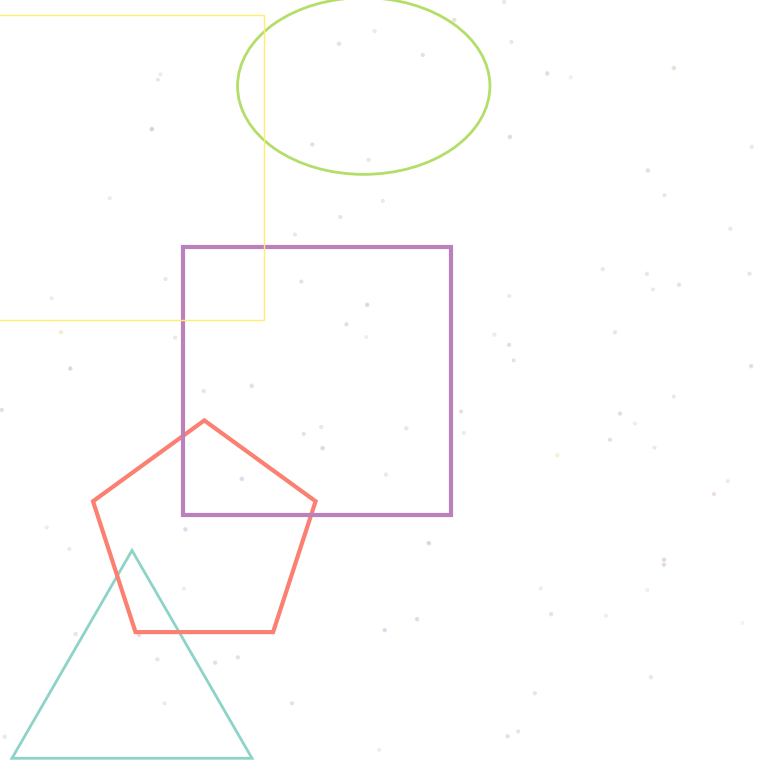[{"shape": "triangle", "thickness": 1, "radius": 0.9, "center": [0.171, 0.105]}, {"shape": "pentagon", "thickness": 1.5, "radius": 0.76, "center": [0.265, 0.302]}, {"shape": "oval", "thickness": 1, "radius": 0.82, "center": [0.472, 0.888]}, {"shape": "square", "thickness": 1.5, "radius": 0.87, "center": [0.412, 0.505]}, {"shape": "square", "thickness": 0.5, "radius": 0.99, "center": [0.145, 0.782]}]